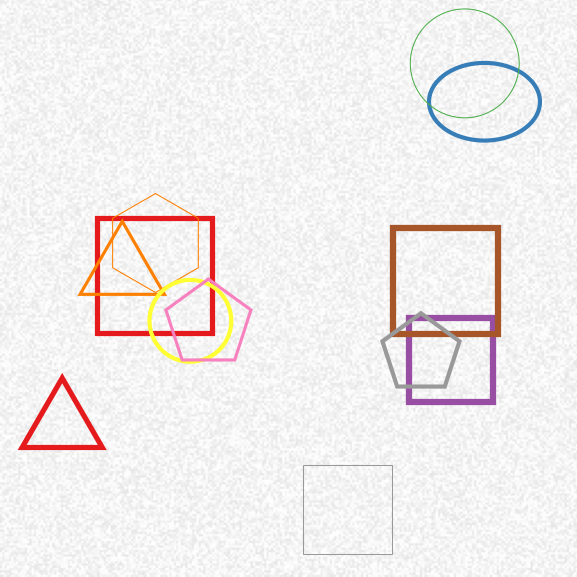[{"shape": "square", "thickness": 2.5, "radius": 0.5, "center": [0.267, 0.522]}, {"shape": "triangle", "thickness": 2.5, "radius": 0.4, "center": [0.108, 0.264]}, {"shape": "oval", "thickness": 2, "radius": 0.48, "center": [0.839, 0.823]}, {"shape": "circle", "thickness": 0.5, "radius": 0.47, "center": [0.805, 0.889]}, {"shape": "square", "thickness": 3, "radius": 0.37, "center": [0.781, 0.376]}, {"shape": "hexagon", "thickness": 0.5, "radius": 0.43, "center": [0.269, 0.578]}, {"shape": "triangle", "thickness": 1.5, "radius": 0.42, "center": [0.212, 0.532]}, {"shape": "circle", "thickness": 2, "radius": 0.35, "center": [0.33, 0.444]}, {"shape": "square", "thickness": 3, "radius": 0.46, "center": [0.772, 0.512]}, {"shape": "pentagon", "thickness": 1.5, "radius": 0.39, "center": [0.361, 0.438]}, {"shape": "pentagon", "thickness": 2, "radius": 0.35, "center": [0.729, 0.387]}, {"shape": "square", "thickness": 0.5, "radius": 0.39, "center": [0.602, 0.117]}]